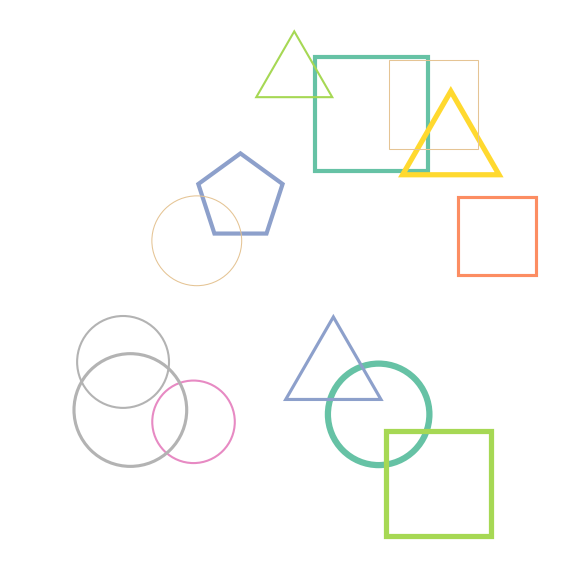[{"shape": "circle", "thickness": 3, "radius": 0.44, "center": [0.656, 0.282]}, {"shape": "square", "thickness": 2, "radius": 0.49, "center": [0.643, 0.801]}, {"shape": "square", "thickness": 1.5, "radius": 0.34, "center": [0.861, 0.59]}, {"shape": "triangle", "thickness": 1.5, "radius": 0.48, "center": [0.577, 0.355]}, {"shape": "pentagon", "thickness": 2, "radius": 0.38, "center": [0.416, 0.657]}, {"shape": "circle", "thickness": 1, "radius": 0.36, "center": [0.335, 0.269]}, {"shape": "triangle", "thickness": 1, "radius": 0.38, "center": [0.51, 0.869]}, {"shape": "square", "thickness": 2.5, "radius": 0.46, "center": [0.759, 0.161]}, {"shape": "triangle", "thickness": 2.5, "radius": 0.48, "center": [0.781, 0.745]}, {"shape": "square", "thickness": 0.5, "radius": 0.39, "center": [0.751, 0.818]}, {"shape": "circle", "thickness": 0.5, "radius": 0.39, "center": [0.341, 0.582]}, {"shape": "circle", "thickness": 1, "radius": 0.4, "center": [0.213, 0.372]}, {"shape": "circle", "thickness": 1.5, "radius": 0.49, "center": [0.226, 0.289]}]